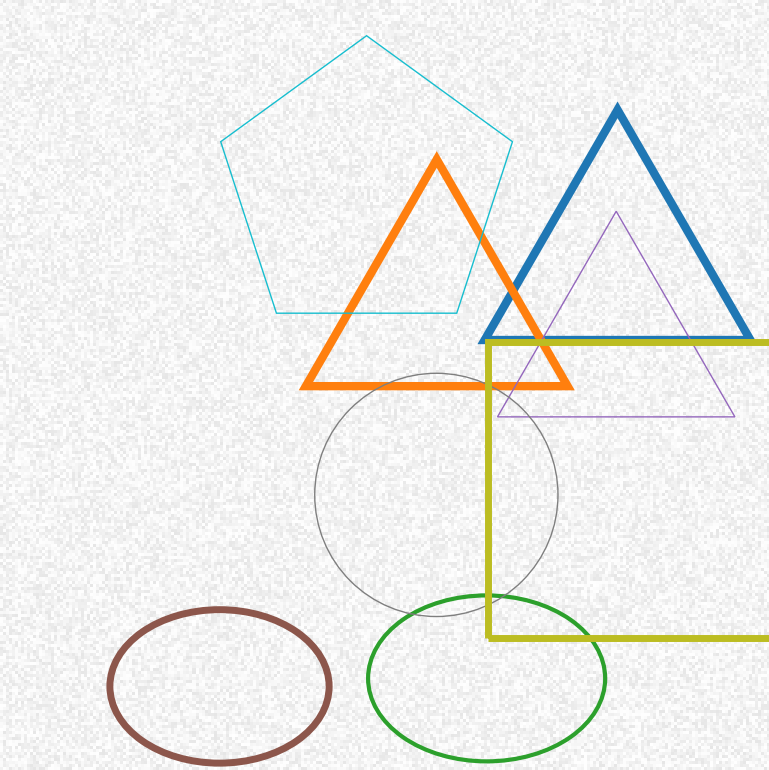[{"shape": "triangle", "thickness": 3, "radius": 1.0, "center": [0.802, 0.658]}, {"shape": "triangle", "thickness": 3, "radius": 0.98, "center": [0.567, 0.597]}, {"shape": "oval", "thickness": 1.5, "radius": 0.77, "center": [0.632, 0.119]}, {"shape": "triangle", "thickness": 0.5, "radius": 0.89, "center": [0.8, 0.548]}, {"shape": "oval", "thickness": 2.5, "radius": 0.71, "center": [0.285, 0.109]}, {"shape": "circle", "thickness": 0.5, "radius": 0.79, "center": [0.567, 0.357]}, {"shape": "square", "thickness": 2.5, "radius": 0.96, "center": [0.826, 0.364]}, {"shape": "pentagon", "thickness": 0.5, "radius": 1.0, "center": [0.476, 0.754]}]